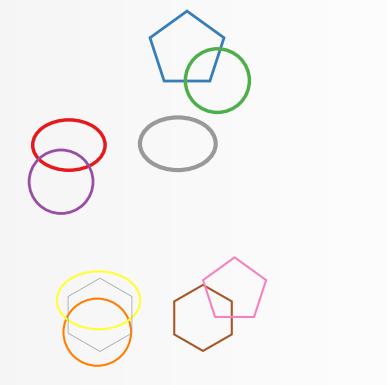[{"shape": "oval", "thickness": 2.5, "radius": 0.47, "center": [0.178, 0.623]}, {"shape": "pentagon", "thickness": 2, "radius": 0.5, "center": [0.483, 0.871]}, {"shape": "circle", "thickness": 2.5, "radius": 0.41, "center": [0.561, 0.791]}, {"shape": "circle", "thickness": 2, "radius": 0.41, "center": [0.158, 0.528]}, {"shape": "circle", "thickness": 1.5, "radius": 0.44, "center": [0.251, 0.137]}, {"shape": "oval", "thickness": 1.5, "radius": 0.54, "center": [0.254, 0.22]}, {"shape": "hexagon", "thickness": 1.5, "radius": 0.43, "center": [0.524, 0.174]}, {"shape": "pentagon", "thickness": 1.5, "radius": 0.43, "center": [0.605, 0.246]}, {"shape": "hexagon", "thickness": 0.5, "radius": 0.48, "center": [0.258, 0.182]}, {"shape": "oval", "thickness": 3, "radius": 0.49, "center": [0.459, 0.627]}]